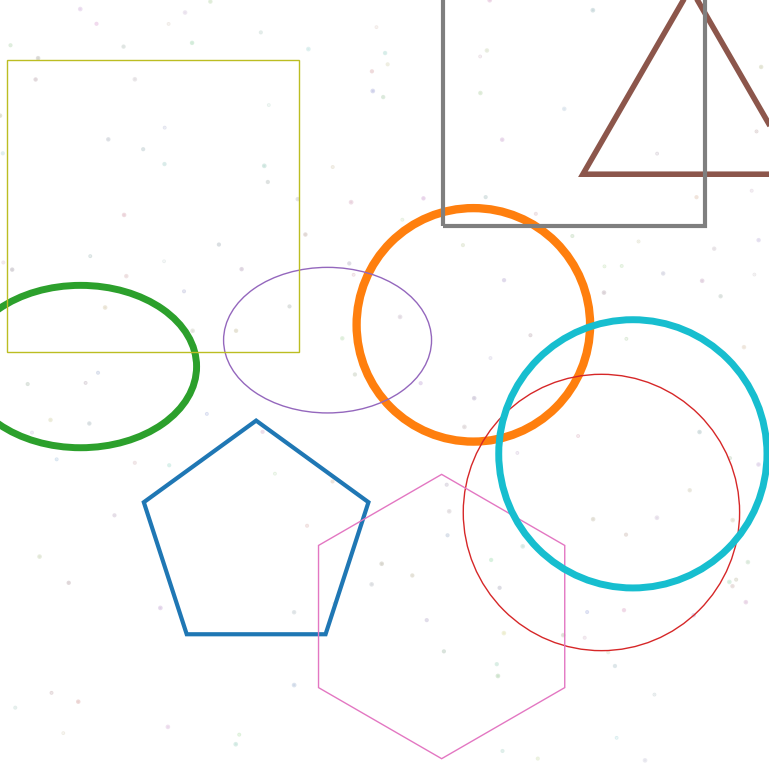[{"shape": "pentagon", "thickness": 1.5, "radius": 0.77, "center": [0.333, 0.3]}, {"shape": "circle", "thickness": 3, "radius": 0.76, "center": [0.615, 0.578]}, {"shape": "oval", "thickness": 2.5, "radius": 0.75, "center": [0.105, 0.524]}, {"shape": "circle", "thickness": 0.5, "radius": 0.9, "center": [0.781, 0.334]}, {"shape": "oval", "thickness": 0.5, "radius": 0.68, "center": [0.425, 0.558]}, {"shape": "triangle", "thickness": 2, "radius": 0.81, "center": [0.897, 0.854]}, {"shape": "hexagon", "thickness": 0.5, "radius": 0.92, "center": [0.574, 0.199]}, {"shape": "square", "thickness": 1.5, "radius": 0.85, "center": [0.745, 0.877]}, {"shape": "square", "thickness": 0.5, "radius": 0.95, "center": [0.199, 0.733]}, {"shape": "circle", "thickness": 2.5, "radius": 0.87, "center": [0.822, 0.411]}]